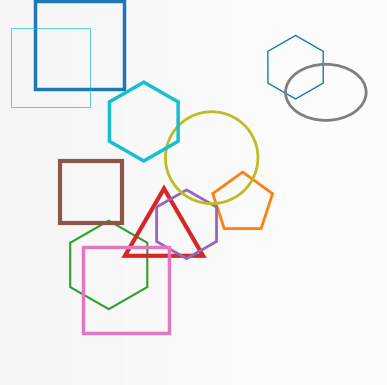[{"shape": "hexagon", "thickness": 1, "radius": 0.41, "center": [0.763, 0.825]}, {"shape": "square", "thickness": 2.5, "radius": 0.57, "center": [0.206, 0.882]}, {"shape": "pentagon", "thickness": 2, "radius": 0.41, "center": [0.626, 0.472]}, {"shape": "hexagon", "thickness": 1.5, "radius": 0.57, "center": [0.281, 0.312]}, {"shape": "triangle", "thickness": 3, "radius": 0.58, "center": [0.423, 0.394]}, {"shape": "hexagon", "thickness": 2, "radius": 0.45, "center": [0.481, 0.418]}, {"shape": "square", "thickness": 3, "radius": 0.4, "center": [0.234, 0.501]}, {"shape": "square", "thickness": 2.5, "radius": 0.56, "center": [0.324, 0.247]}, {"shape": "oval", "thickness": 2, "radius": 0.52, "center": [0.841, 0.76]}, {"shape": "circle", "thickness": 2, "radius": 0.6, "center": [0.546, 0.59]}, {"shape": "square", "thickness": 0.5, "radius": 0.51, "center": [0.131, 0.826]}, {"shape": "hexagon", "thickness": 2.5, "radius": 0.51, "center": [0.371, 0.684]}]